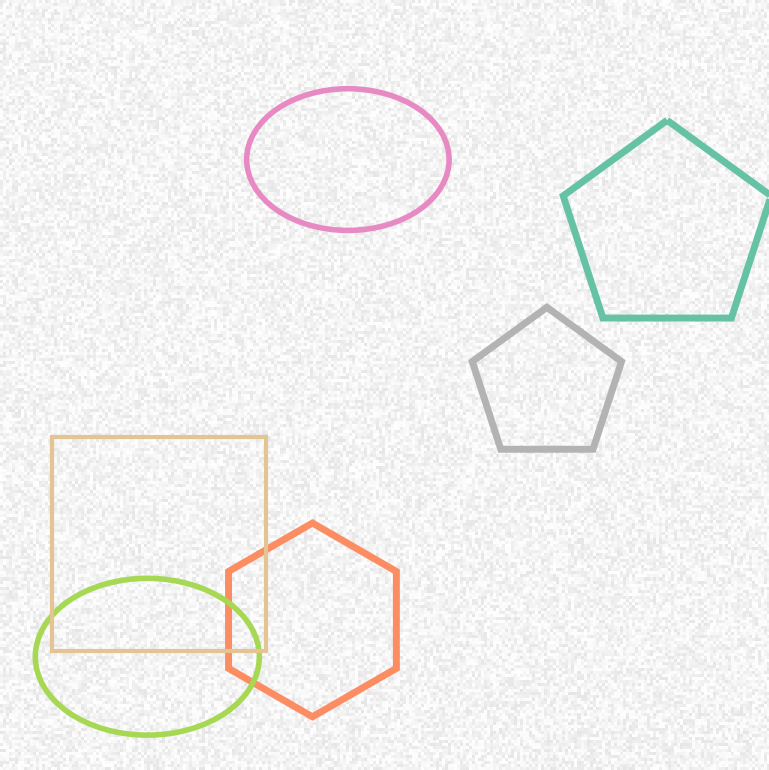[{"shape": "pentagon", "thickness": 2.5, "radius": 0.71, "center": [0.866, 0.702]}, {"shape": "hexagon", "thickness": 2.5, "radius": 0.63, "center": [0.406, 0.195]}, {"shape": "oval", "thickness": 2, "radius": 0.66, "center": [0.452, 0.793]}, {"shape": "oval", "thickness": 2, "radius": 0.73, "center": [0.191, 0.147]}, {"shape": "square", "thickness": 1.5, "radius": 0.7, "center": [0.207, 0.294]}, {"shape": "pentagon", "thickness": 2.5, "radius": 0.51, "center": [0.71, 0.499]}]